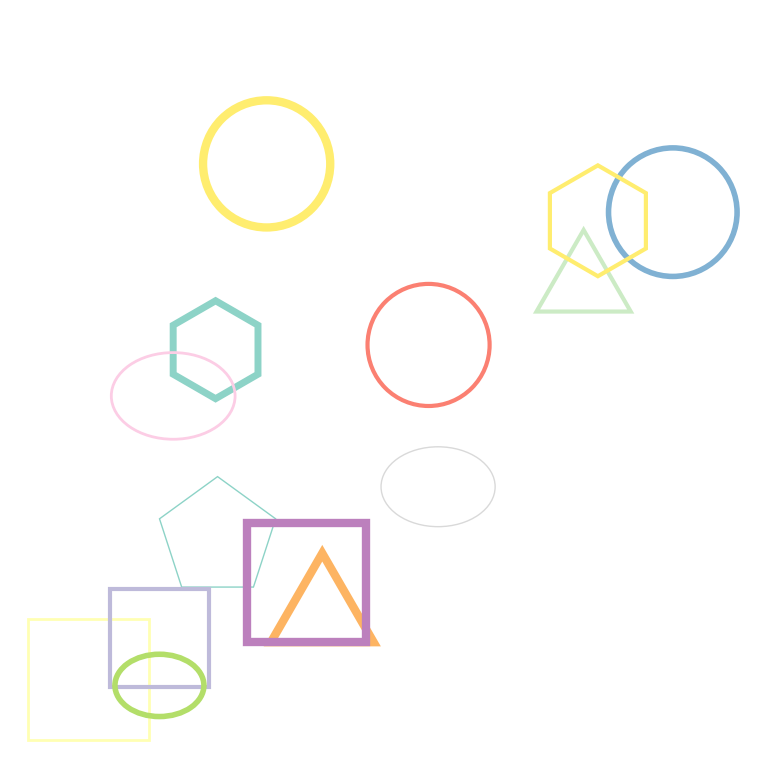[{"shape": "hexagon", "thickness": 2.5, "radius": 0.32, "center": [0.28, 0.546]}, {"shape": "pentagon", "thickness": 0.5, "radius": 0.4, "center": [0.283, 0.302]}, {"shape": "square", "thickness": 1, "radius": 0.39, "center": [0.115, 0.118]}, {"shape": "square", "thickness": 1.5, "radius": 0.32, "center": [0.207, 0.171]}, {"shape": "circle", "thickness": 1.5, "radius": 0.4, "center": [0.557, 0.552]}, {"shape": "circle", "thickness": 2, "radius": 0.42, "center": [0.874, 0.724]}, {"shape": "triangle", "thickness": 3, "radius": 0.39, "center": [0.419, 0.204]}, {"shape": "oval", "thickness": 2, "radius": 0.29, "center": [0.207, 0.11]}, {"shape": "oval", "thickness": 1, "radius": 0.4, "center": [0.225, 0.486]}, {"shape": "oval", "thickness": 0.5, "radius": 0.37, "center": [0.569, 0.368]}, {"shape": "square", "thickness": 3, "radius": 0.38, "center": [0.398, 0.243]}, {"shape": "triangle", "thickness": 1.5, "radius": 0.35, "center": [0.758, 0.631]}, {"shape": "circle", "thickness": 3, "radius": 0.41, "center": [0.346, 0.787]}, {"shape": "hexagon", "thickness": 1.5, "radius": 0.36, "center": [0.776, 0.713]}]